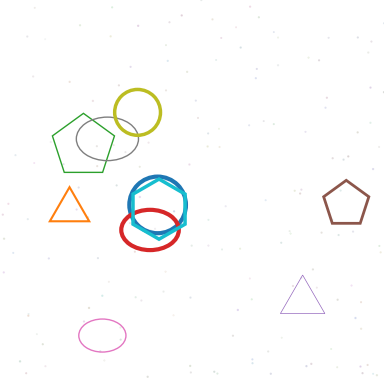[{"shape": "circle", "thickness": 3, "radius": 0.37, "center": [0.409, 0.468]}, {"shape": "triangle", "thickness": 1.5, "radius": 0.3, "center": [0.181, 0.455]}, {"shape": "pentagon", "thickness": 1, "radius": 0.42, "center": [0.217, 0.621]}, {"shape": "oval", "thickness": 3, "radius": 0.37, "center": [0.39, 0.403]}, {"shape": "triangle", "thickness": 0.5, "radius": 0.33, "center": [0.786, 0.219]}, {"shape": "pentagon", "thickness": 2, "radius": 0.31, "center": [0.899, 0.47]}, {"shape": "oval", "thickness": 1, "radius": 0.31, "center": [0.266, 0.128]}, {"shape": "oval", "thickness": 1, "radius": 0.4, "center": [0.279, 0.639]}, {"shape": "circle", "thickness": 2.5, "radius": 0.3, "center": [0.357, 0.708]}, {"shape": "hexagon", "thickness": 2.5, "radius": 0.39, "center": [0.413, 0.457]}]